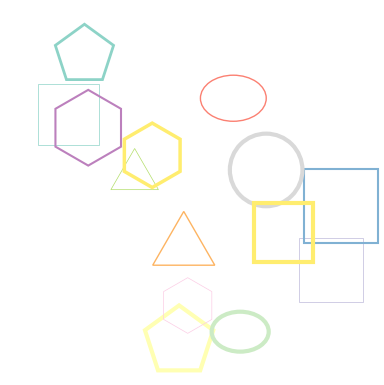[{"shape": "pentagon", "thickness": 2, "radius": 0.4, "center": [0.219, 0.858]}, {"shape": "square", "thickness": 0.5, "radius": 0.4, "center": [0.178, 0.702]}, {"shape": "pentagon", "thickness": 3, "radius": 0.47, "center": [0.465, 0.113]}, {"shape": "square", "thickness": 0.5, "radius": 0.42, "center": [0.859, 0.299]}, {"shape": "oval", "thickness": 1, "radius": 0.43, "center": [0.606, 0.745]}, {"shape": "square", "thickness": 1.5, "radius": 0.48, "center": [0.885, 0.465]}, {"shape": "triangle", "thickness": 1, "radius": 0.47, "center": [0.477, 0.358]}, {"shape": "triangle", "thickness": 0.5, "radius": 0.36, "center": [0.35, 0.543]}, {"shape": "hexagon", "thickness": 0.5, "radius": 0.36, "center": [0.488, 0.206]}, {"shape": "circle", "thickness": 3, "radius": 0.47, "center": [0.691, 0.559]}, {"shape": "hexagon", "thickness": 1.5, "radius": 0.49, "center": [0.229, 0.668]}, {"shape": "oval", "thickness": 3, "radius": 0.37, "center": [0.624, 0.138]}, {"shape": "hexagon", "thickness": 2.5, "radius": 0.42, "center": [0.395, 0.597]}, {"shape": "square", "thickness": 3, "radius": 0.38, "center": [0.737, 0.397]}]